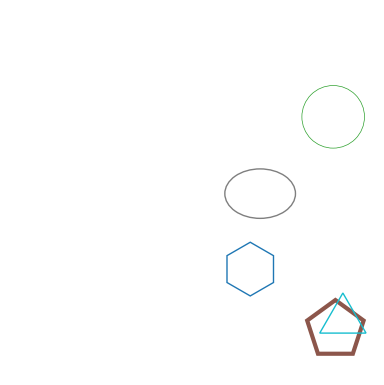[{"shape": "hexagon", "thickness": 1, "radius": 0.35, "center": [0.65, 0.301]}, {"shape": "circle", "thickness": 0.5, "radius": 0.41, "center": [0.865, 0.697]}, {"shape": "pentagon", "thickness": 3, "radius": 0.39, "center": [0.871, 0.144]}, {"shape": "oval", "thickness": 1, "radius": 0.46, "center": [0.676, 0.497]}, {"shape": "triangle", "thickness": 1, "radius": 0.35, "center": [0.891, 0.17]}]